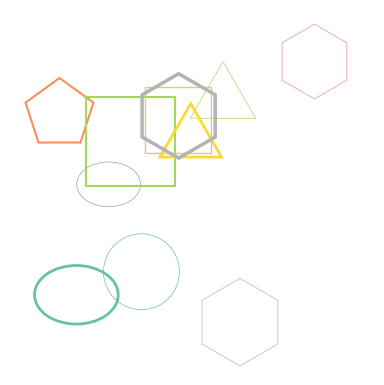[{"shape": "oval", "thickness": 2, "radius": 0.54, "center": [0.198, 0.234]}, {"shape": "circle", "thickness": 0.5, "radius": 0.49, "center": [0.367, 0.294]}, {"shape": "pentagon", "thickness": 1.5, "radius": 0.46, "center": [0.154, 0.705]}, {"shape": "oval", "thickness": 0.5, "radius": 0.42, "center": [0.282, 0.521]}, {"shape": "hexagon", "thickness": 0.5, "radius": 0.49, "center": [0.817, 0.84]}, {"shape": "square", "thickness": 1.5, "radius": 0.58, "center": [0.34, 0.634]}, {"shape": "triangle", "thickness": 0.5, "radius": 0.49, "center": [0.579, 0.742]}, {"shape": "triangle", "thickness": 2, "radius": 0.46, "center": [0.495, 0.638]}, {"shape": "square", "thickness": 1, "radius": 0.43, "center": [0.461, 0.687]}, {"shape": "hexagon", "thickness": 2.5, "radius": 0.55, "center": [0.464, 0.699]}, {"shape": "hexagon", "thickness": 0.5, "radius": 0.57, "center": [0.623, 0.163]}]